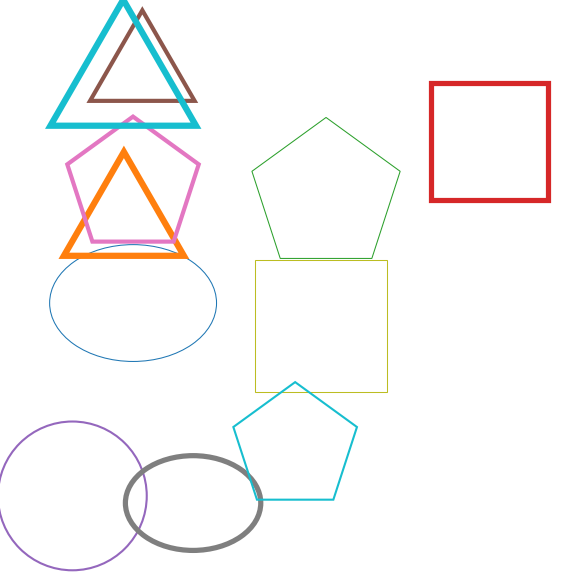[{"shape": "oval", "thickness": 0.5, "radius": 0.72, "center": [0.23, 0.474]}, {"shape": "triangle", "thickness": 3, "radius": 0.6, "center": [0.215, 0.616]}, {"shape": "pentagon", "thickness": 0.5, "radius": 0.67, "center": [0.565, 0.661]}, {"shape": "square", "thickness": 2.5, "radius": 0.51, "center": [0.848, 0.754]}, {"shape": "circle", "thickness": 1, "radius": 0.64, "center": [0.125, 0.14]}, {"shape": "triangle", "thickness": 2, "radius": 0.52, "center": [0.246, 0.877]}, {"shape": "pentagon", "thickness": 2, "radius": 0.6, "center": [0.23, 0.678]}, {"shape": "oval", "thickness": 2.5, "radius": 0.59, "center": [0.334, 0.128]}, {"shape": "square", "thickness": 0.5, "radius": 0.57, "center": [0.556, 0.435]}, {"shape": "pentagon", "thickness": 1, "radius": 0.56, "center": [0.511, 0.225]}, {"shape": "triangle", "thickness": 3, "radius": 0.73, "center": [0.213, 0.854]}]